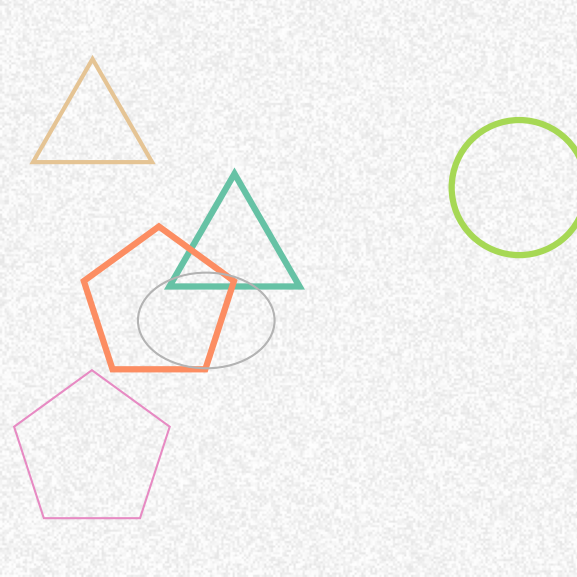[{"shape": "triangle", "thickness": 3, "radius": 0.65, "center": [0.406, 0.568]}, {"shape": "pentagon", "thickness": 3, "radius": 0.68, "center": [0.275, 0.47]}, {"shape": "pentagon", "thickness": 1, "radius": 0.71, "center": [0.159, 0.216]}, {"shape": "circle", "thickness": 3, "radius": 0.58, "center": [0.899, 0.674]}, {"shape": "triangle", "thickness": 2, "radius": 0.6, "center": [0.16, 0.778]}, {"shape": "oval", "thickness": 1, "radius": 0.59, "center": [0.357, 0.444]}]